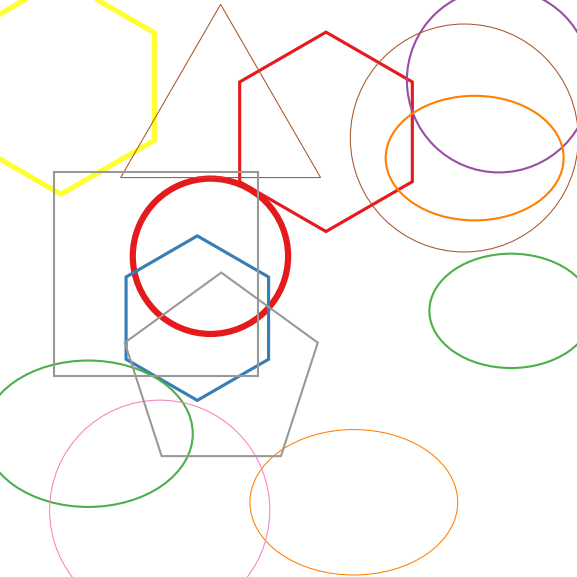[{"shape": "circle", "thickness": 3, "radius": 0.67, "center": [0.364, 0.555]}, {"shape": "hexagon", "thickness": 1.5, "radius": 0.86, "center": [0.564, 0.771]}, {"shape": "hexagon", "thickness": 1.5, "radius": 0.71, "center": [0.342, 0.448]}, {"shape": "oval", "thickness": 1, "radius": 0.71, "center": [0.885, 0.461]}, {"shape": "oval", "thickness": 1, "radius": 0.91, "center": [0.153, 0.248]}, {"shape": "circle", "thickness": 1, "radius": 0.8, "center": [0.864, 0.86]}, {"shape": "oval", "thickness": 1, "radius": 0.77, "center": [0.822, 0.725]}, {"shape": "oval", "thickness": 0.5, "radius": 0.9, "center": [0.613, 0.129]}, {"shape": "hexagon", "thickness": 2.5, "radius": 0.93, "center": [0.106, 0.849]}, {"shape": "triangle", "thickness": 0.5, "radius": 1.0, "center": [0.382, 0.792]}, {"shape": "circle", "thickness": 0.5, "radius": 0.99, "center": [0.804, 0.76]}, {"shape": "circle", "thickness": 0.5, "radius": 0.95, "center": [0.277, 0.116]}, {"shape": "square", "thickness": 1, "radius": 0.88, "center": [0.27, 0.524]}, {"shape": "pentagon", "thickness": 1, "radius": 0.88, "center": [0.383, 0.351]}]